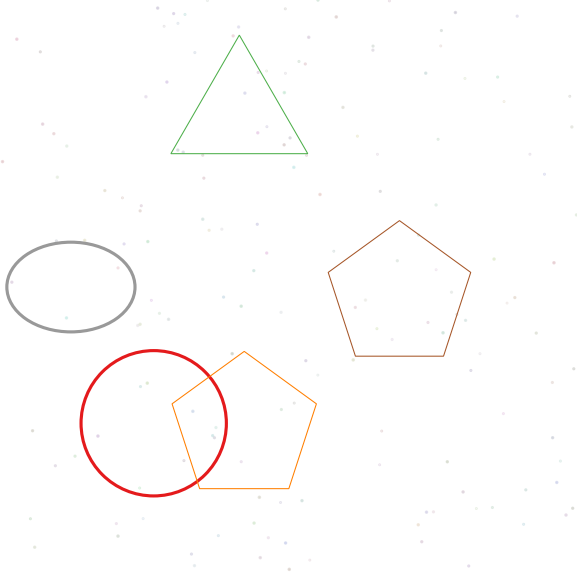[{"shape": "circle", "thickness": 1.5, "radius": 0.63, "center": [0.266, 0.266]}, {"shape": "triangle", "thickness": 0.5, "radius": 0.68, "center": [0.414, 0.801]}, {"shape": "pentagon", "thickness": 0.5, "radius": 0.66, "center": [0.423, 0.259]}, {"shape": "pentagon", "thickness": 0.5, "radius": 0.65, "center": [0.692, 0.487]}, {"shape": "oval", "thickness": 1.5, "radius": 0.55, "center": [0.123, 0.502]}]